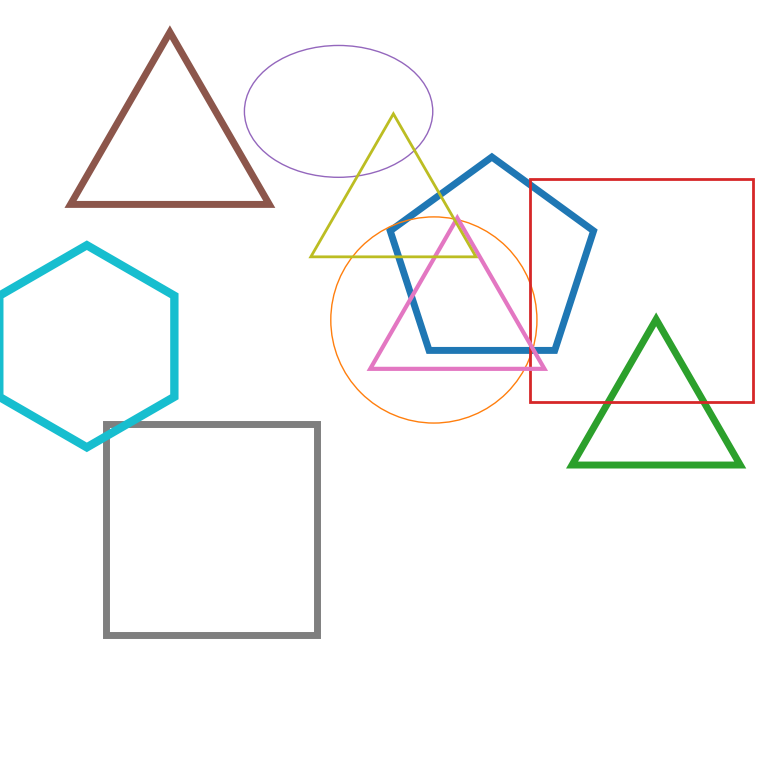[{"shape": "pentagon", "thickness": 2.5, "radius": 0.69, "center": [0.639, 0.657]}, {"shape": "circle", "thickness": 0.5, "radius": 0.67, "center": [0.563, 0.584]}, {"shape": "triangle", "thickness": 2.5, "radius": 0.63, "center": [0.852, 0.459]}, {"shape": "square", "thickness": 1, "radius": 0.72, "center": [0.833, 0.623]}, {"shape": "oval", "thickness": 0.5, "radius": 0.61, "center": [0.44, 0.855]}, {"shape": "triangle", "thickness": 2.5, "radius": 0.75, "center": [0.221, 0.809]}, {"shape": "triangle", "thickness": 1.5, "radius": 0.65, "center": [0.594, 0.586]}, {"shape": "square", "thickness": 2.5, "radius": 0.69, "center": [0.275, 0.313]}, {"shape": "triangle", "thickness": 1, "radius": 0.62, "center": [0.511, 0.728]}, {"shape": "hexagon", "thickness": 3, "radius": 0.66, "center": [0.113, 0.55]}]